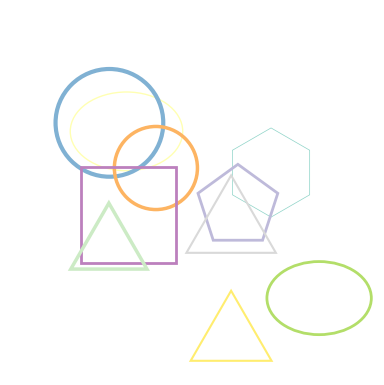[{"shape": "hexagon", "thickness": 0.5, "radius": 0.58, "center": [0.704, 0.552]}, {"shape": "oval", "thickness": 1, "radius": 0.73, "center": [0.329, 0.659]}, {"shape": "pentagon", "thickness": 2, "radius": 0.54, "center": [0.618, 0.464]}, {"shape": "circle", "thickness": 3, "radius": 0.7, "center": [0.284, 0.681]}, {"shape": "circle", "thickness": 2.5, "radius": 0.54, "center": [0.405, 0.564]}, {"shape": "oval", "thickness": 2, "radius": 0.68, "center": [0.829, 0.226]}, {"shape": "triangle", "thickness": 1.5, "radius": 0.67, "center": [0.6, 0.41]}, {"shape": "square", "thickness": 2, "radius": 0.62, "center": [0.334, 0.441]}, {"shape": "triangle", "thickness": 2.5, "radius": 0.57, "center": [0.283, 0.358]}, {"shape": "triangle", "thickness": 1.5, "radius": 0.61, "center": [0.6, 0.124]}]